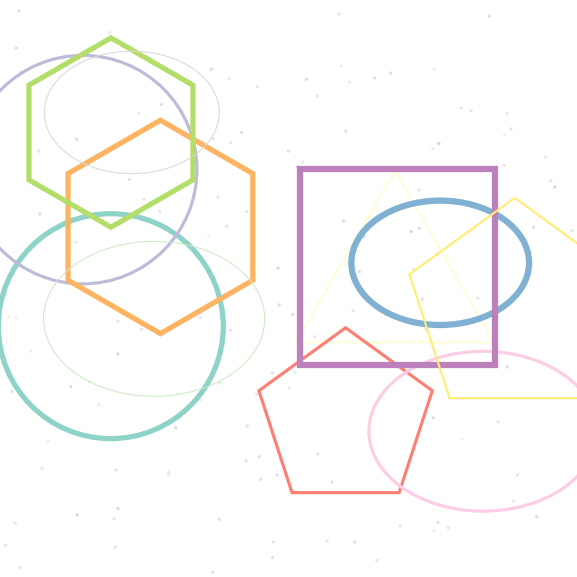[{"shape": "circle", "thickness": 2.5, "radius": 0.97, "center": [0.192, 0.434]}, {"shape": "triangle", "thickness": 0.5, "radius": 0.99, "center": [0.684, 0.505]}, {"shape": "circle", "thickness": 1.5, "radius": 0.99, "center": [0.143, 0.705]}, {"shape": "pentagon", "thickness": 1.5, "radius": 0.79, "center": [0.598, 0.274]}, {"shape": "oval", "thickness": 3, "radius": 0.77, "center": [0.762, 0.544]}, {"shape": "hexagon", "thickness": 2.5, "radius": 0.92, "center": [0.278, 0.606]}, {"shape": "hexagon", "thickness": 2.5, "radius": 0.82, "center": [0.192, 0.77]}, {"shape": "oval", "thickness": 1.5, "radius": 0.99, "center": [0.836, 0.252]}, {"shape": "oval", "thickness": 0.5, "radius": 0.76, "center": [0.228, 0.804]}, {"shape": "square", "thickness": 3, "radius": 0.85, "center": [0.688, 0.537]}, {"shape": "oval", "thickness": 0.5, "radius": 0.96, "center": [0.267, 0.447]}, {"shape": "pentagon", "thickness": 1, "radius": 0.96, "center": [0.891, 0.465]}]